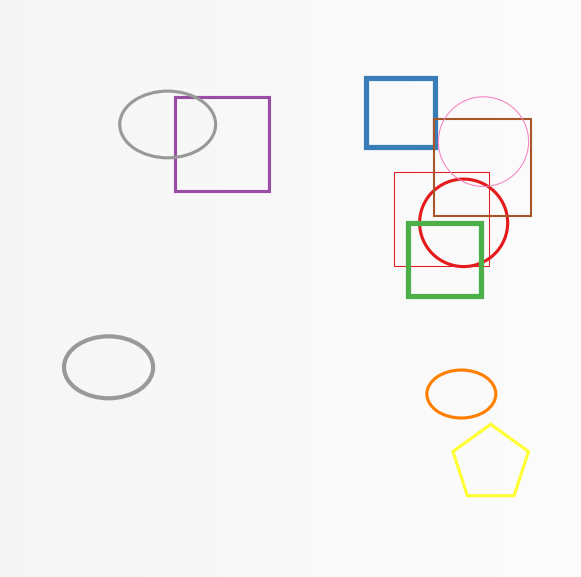[{"shape": "circle", "thickness": 1.5, "radius": 0.38, "center": [0.798, 0.613]}, {"shape": "square", "thickness": 0.5, "radius": 0.41, "center": [0.76, 0.62]}, {"shape": "square", "thickness": 2.5, "radius": 0.3, "center": [0.689, 0.804]}, {"shape": "square", "thickness": 2.5, "radius": 0.32, "center": [0.765, 0.549]}, {"shape": "square", "thickness": 1.5, "radius": 0.41, "center": [0.382, 0.75]}, {"shape": "oval", "thickness": 1.5, "radius": 0.3, "center": [0.794, 0.317]}, {"shape": "pentagon", "thickness": 1.5, "radius": 0.34, "center": [0.844, 0.196]}, {"shape": "square", "thickness": 1, "radius": 0.42, "center": [0.83, 0.709]}, {"shape": "circle", "thickness": 0.5, "radius": 0.39, "center": [0.832, 0.754]}, {"shape": "oval", "thickness": 2, "radius": 0.38, "center": [0.187, 0.363]}, {"shape": "oval", "thickness": 1.5, "radius": 0.41, "center": [0.288, 0.784]}]